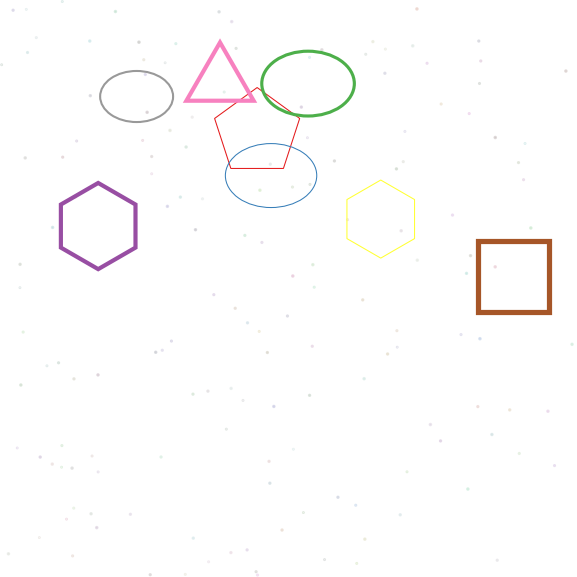[{"shape": "pentagon", "thickness": 0.5, "radius": 0.39, "center": [0.445, 0.77]}, {"shape": "oval", "thickness": 0.5, "radius": 0.4, "center": [0.469, 0.695]}, {"shape": "oval", "thickness": 1.5, "radius": 0.4, "center": [0.533, 0.854]}, {"shape": "hexagon", "thickness": 2, "radius": 0.37, "center": [0.17, 0.608]}, {"shape": "hexagon", "thickness": 0.5, "radius": 0.34, "center": [0.659, 0.62]}, {"shape": "square", "thickness": 2.5, "radius": 0.31, "center": [0.889, 0.521]}, {"shape": "triangle", "thickness": 2, "radius": 0.34, "center": [0.381, 0.858]}, {"shape": "oval", "thickness": 1, "radius": 0.32, "center": [0.237, 0.832]}]